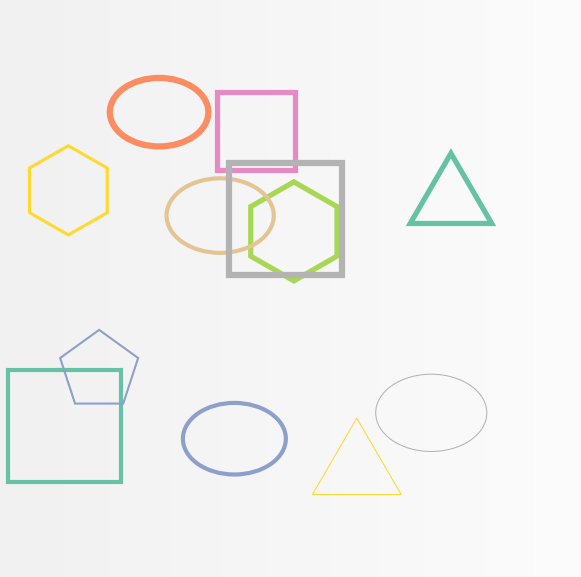[{"shape": "square", "thickness": 2, "radius": 0.49, "center": [0.111, 0.261]}, {"shape": "triangle", "thickness": 2.5, "radius": 0.4, "center": [0.776, 0.653]}, {"shape": "oval", "thickness": 3, "radius": 0.42, "center": [0.274, 0.805]}, {"shape": "oval", "thickness": 2, "radius": 0.44, "center": [0.403, 0.239]}, {"shape": "pentagon", "thickness": 1, "radius": 0.35, "center": [0.171, 0.357]}, {"shape": "square", "thickness": 2.5, "radius": 0.34, "center": [0.44, 0.772]}, {"shape": "hexagon", "thickness": 2.5, "radius": 0.43, "center": [0.506, 0.598]}, {"shape": "hexagon", "thickness": 1.5, "radius": 0.39, "center": [0.118, 0.67]}, {"shape": "triangle", "thickness": 0.5, "radius": 0.44, "center": [0.614, 0.187]}, {"shape": "oval", "thickness": 2, "radius": 0.46, "center": [0.379, 0.626]}, {"shape": "square", "thickness": 3, "radius": 0.48, "center": [0.491, 0.62]}, {"shape": "oval", "thickness": 0.5, "radius": 0.48, "center": [0.742, 0.284]}]